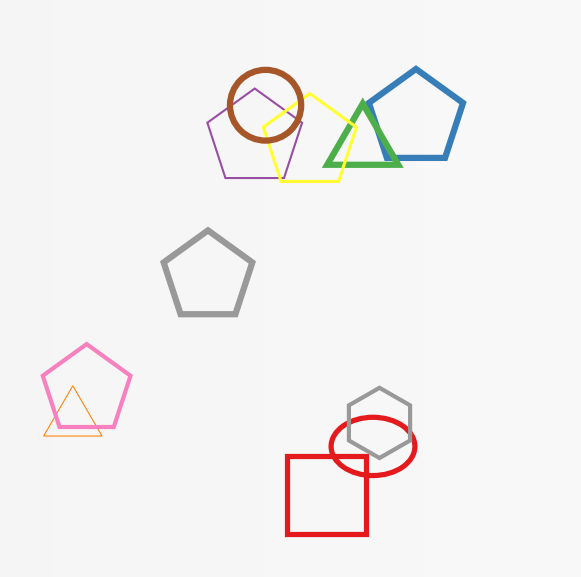[{"shape": "square", "thickness": 2.5, "radius": 0.34, "center": [0.561, 0.142]}, {"shape": "oval", "thickness": 2.5, "radius": 0.36, "center": [0.642, 0.226]}, {"shape": "pentagon", "thickness": 3, "radius": 0.43, "center": [0.716, 0.795]}, {"shape": "triangle", "thickness": 3, "radius": 0.35, "center": [0.624, 0.749]}, {"shape": "pentagon", "thickness": 1, "radius": 0.43, "center": [0.438, 0.76]}, {"shape": "triangle", "thickness": 0.5, "radius": 0.29, "center": [0.125, 0.273]}, {"shape": "pentagon", "thickness": 1.5, "radius": 0.42, "center": [0.533, 0.753]}, {"shape": "circle", "thickness": 3, "radius": 0.31, "center": [0.457, 0.817]}, {"shape": "pentagon", "thickness": 2, "radius": 0.4, "center": [0.149, 0.324]}, {"shape": "hexagon", "thickness": 2, "radius": 0.3, "center": [0.653, 0.267]}, {"shape": "pentagon", "thickness": 3, "radius": 0.4, "center": [0.358, 0.52]}]